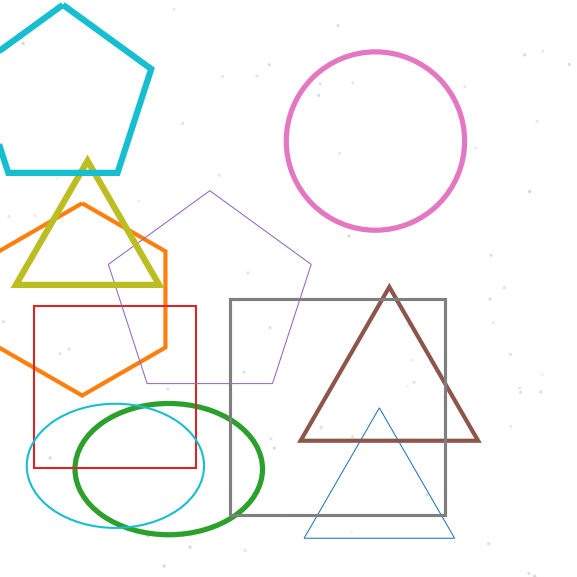[{"shape": "triangle", "thickness": 0.5, "radius": 0.75, "center": [0.657, 0.142]}, {"shape": "hexagon", "thickness": 2, "radius": 0.83, "center": [0.142, 0.481]}, {"shape": "oval", "thickness": 2.5, "radius": 0.81, "center": [0.292, 0.187]}, {"shape": "square", "thickness": 1, "radius": 0.7, "center": [0.199, 0.329]}, {"shape": "pentagon", "thickness": 0.5, "radius": 0.92, "center": [0.363, 0.484]}, {"shape": "triangle", "thickness": 2, "radius": 0.89, "center": [0.674, 0.325]}, {"shape": "circle", "thickness": 2.5, "radius": 0.77, "center": [0.65, 0.755]}, {"shape": "square", "thickness": 1.5, "radius": 0.93, "center": [0.584, 0.294]}, {"shape": "triangle", "thickness": 3, "radius": 0.72, "center": [0.152, 0.577]}, {"shape": "pentagon", "thickness": 3, "radius": 0.8, "center": [0.109, 0.83]}, {"shape": "oval", "thickness": 1, "radius": 0.77, "center": [0.2, 0.192]}]